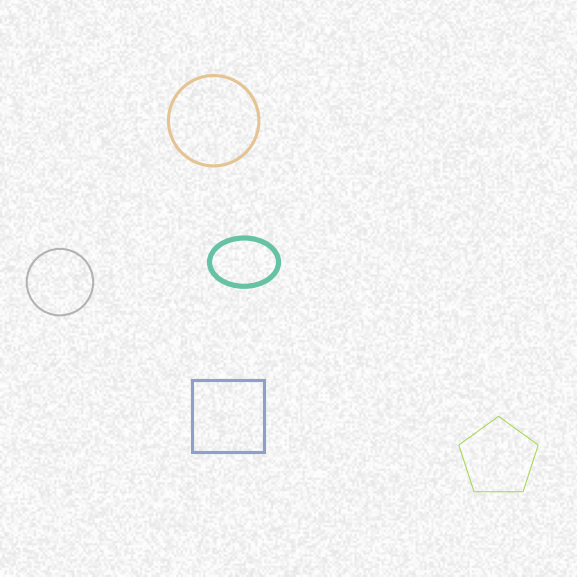[{"shape": "oval", "thickness": 2.5, "radius": 0.3, "center": [0.423, 0.545]}, {"shape": "square", "thickness": 1.5, "radius": 0.31, "center": [0.395, 0.279]}, {"shape": "pentagon", "thickness": 0.5, "radius": 0.36, "center": [0.863, 0.206]}, {"shape": "circle", "thickness": 1.5, "radius": 0.39, "center": [0.37, 0.79]}, {"shape": "circle", "thickness": 1, "radius": 0.29, "center": [0.104, 0.511]}]